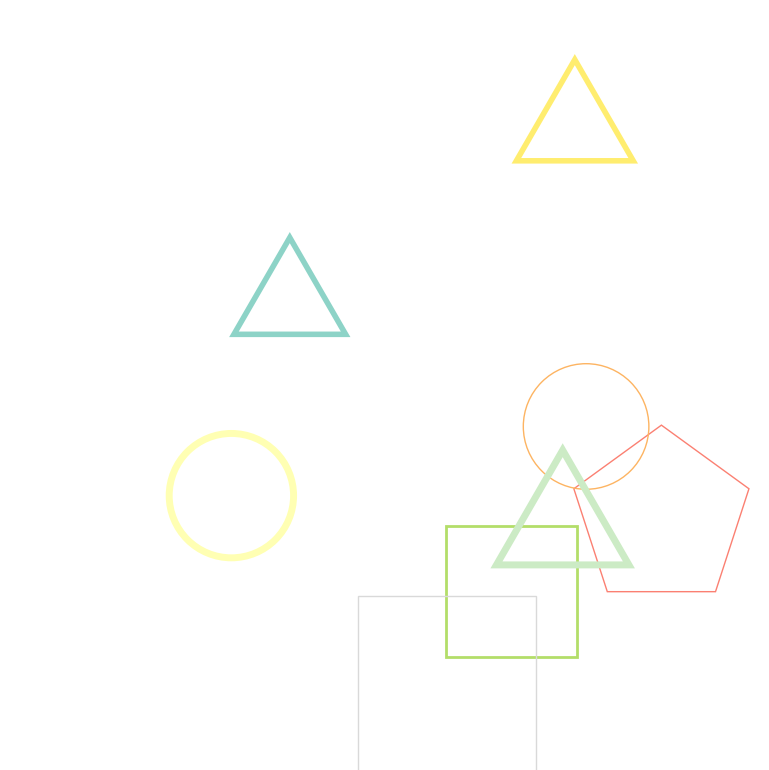[{"shape": "triangle", "thickness": 2, "radius": 0.42, "center": [0.376, 0.608]}, {"shape": "circle", "thickness": 2.5, "radius": 0.4, "center": [0.301, 0.356]}, {"shape": "pentagon", "thickness": 0.5, "radius": 0.6, "center": [0.859, 0.328]}, {"shape": "circle", "thickness": 0.5, "radius": 0.41, "center": [0.761, 0.446]}, {"shape": "square", "thickness": 1, "radius": 0.43, "center": [0.664, 0.232]}, {"shape": "square", "thickness": 0.5, "radius": 0.58, "center": [0.581, 0.11]}, {"shape": "triangle", "thickness": 2.5, "radius": 0.5, "center": [0.731, 0.316]}, {"shape": "triangle", "thickness": 2, "radius": 0.44, "center": [0.746, 0.835]}]